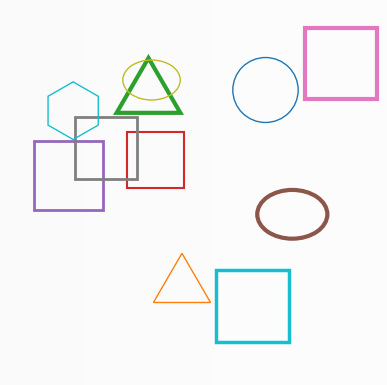[{"shape": "circle", "thickness": 1, "radius": 0.42, "center": [0.685, 0.766]}, {"shape": "triangle", "thickness": 1, "radius": 0.43, "center": [0.47, 0.257]}, {"shape": "triangle", "thickness": 3, "radius": 0.47, "center": [0.383, 0.754]}, {"shape": "square", "thickness": 1.5, "radius": 0.36, "center": [0.402, 0.584]}, {"shape": "square", "thickness": 2, "radius": 0.45, "center": [0.177, 0.544]}, {"shape": "oval", "thickness": 3, "radius": 0.45, "center": [0.754, 0.443]}, {"shape": "square", "thickness": 3, "radius": 0.46, "center": [0.881, 0.836]}, {"shape": "square", "thickness": 2, "radius": 0.4, "center": [0.274, 0.616]}, {"shape": "oval", "thickness": 1, "radius": 0.37, "center": [0.391, 0.792]}, {"shape": "square", "thickness": 2.5, "radius": 0.47, "center": [0.652, 0.205]}, {"shape": "hexagon", "thickness": 1, "radius": 0.37, "center": [0.189, 0.713]}]